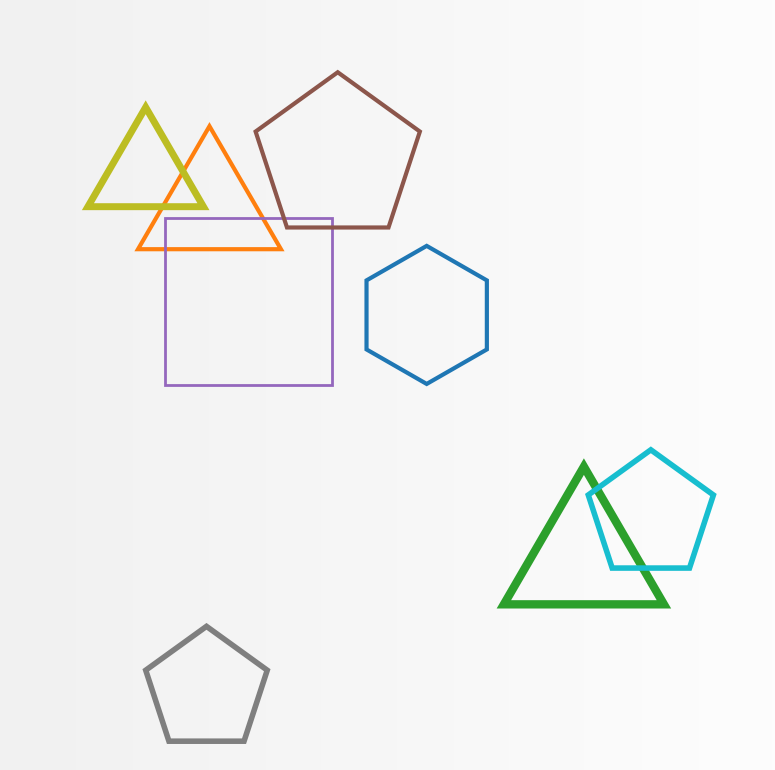[{"shape": "hexagon", "thickness": 1.5, "radius": 0.45, "center": [0.551, 0.591]}, {"shape": "triangle", "thickness": 1.5, "radius": 0.53, "center": [0.27, 0.73]}, {"shape": "triangle", "thickness": 3, "radius": 0.6, "center": [0.753, 0.275]}, {"shape": "square", "thickness": 1, "radius": 0.54, "center": [0.321, 0.609]}, {"shape": "pentagon", "thickness": 1.5, "radius": 0.56, "center": [0.436, 0.795]}, {"shape": "pentagon", "thickness": 2, "radius": 0.41, "center": [0.266, 0.104]}, {"shape": "triangle", "thickness": 2.5, "radius": 0.43, "center": [0.188, 0.775]}, {"shape": "pentagon", "thickness": 2, "radius": 0.42, "center": [0.84, 0.331]}]